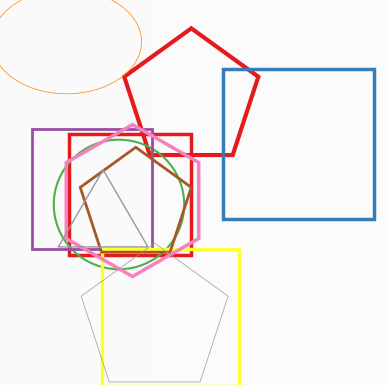[{"shape": "pentagon", "thickness": 3, "radius": 0.91, "center": [0.494, 0.744]}, {"shape": "square", "thickness": 2.5, "radius": 0.79, "center": [0.336, 0.495]}, {"shape": "square", "thickness": 2.5, "radius": 0.97, "center": [0.77, 0.626]}, {"shape": "circle", "thickness": 1.5, "radius": 0.84, "center": [0.307, 0.469]}, {"shape": "square", "thickness": 2, "radius": 0.78, "center": [0.237, 0.509]}, {"shape": "oval", "thickness": 0.5, "radius": 0.97, "center": [0.172, 0.892]}, {"shape": "square", "thickness": 2.5, "radius": 0.89, "center": [0.44, 0.176]}, {"shape": "pentagon", "thickness": 2, "radius": 0.75, "center": [0.35, 0.467]}, {"shape": "hexagon", "thickness": 2.5, "radius": 0.99, "center": [0.342, 0.479]}, {"shape": "pentagon", "thickness": 0.5, "radius": 1.0, "center": [0.399, 0.169]}, {"shape": "triangle", "thickness": 1, "radius": 0.67, "center": [0.266, 0.425]}]